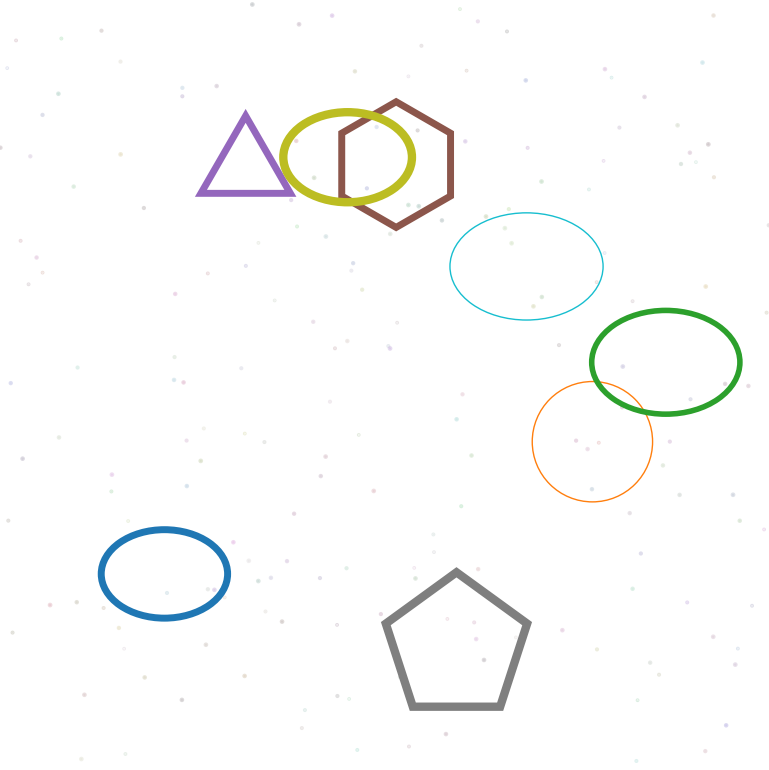[{"shape": "oval", "thickness": 2.5, "radius": 0.41, "center": [0.214, 0.255]}, {"shape": "circle", "thickness": 0.5, "radius": 0.39, "center": [0.769, 0.426]}, {"shape": "oval", "thickness": 2, "radius": 0.48, "center": [0.865, 0.529]}, {"shape": "triangle", "thickness": 2.5, "radius": 0.34, "center": [0.319, 0.782]}, {"shape": "hexagon", "thickness": 2.5, "radius": 0.41, "center": [0.514, 0.786]}, {"shape": "pentagon", "thickness": 3, "radius": 0.48, "center": [0.593, 0.16]}, {"shape": "oval", "thickness": 3, "radius": 0.42, "center": [0.451, 0.796]}, {"shape": "oval", "thickness": 0.5, "radius": 0.5, "center": [0.684, 0.654]}]